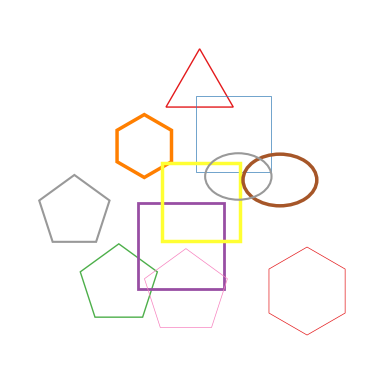[{"shape": "hexagon", "thickness": 0.5, "radius": 0.57, "center": [0.798, 0.244]}, {"shape": "triangle", "thickness": 1, "radius": 0.5, "center": [0.519, 0.772]}, {"shape": "square", "thickness": 0.5, "radius": 0.49, "center": [0.606, 0.651]}, {"shape": "pentagon", "thickness": 1, "radius": 0.53, "center": [0.309, 0.261]}, {"shape": "square", "thickness": 2, "radius": 0.55, "center": [0.47, 0.361]}, {"shape": "hexagon", "thickness": 2.5, "radius": 0.41, "center": [0.375, 0.621]}, {"shape": "square", "thickness": 2.5, "radius": 0.51, "center": [0.522, 0.476]}, {"shape": "oval", "thickness": 2.5, "radius": 0.48, "center": [0.727, 0.533]}, {"shape": "pentagon", "thickness": 0.5, "radius": 0.57, "center": [0.483, 0.241]}, {"shape": "pentagon", "thickness": 1.5, "radius": 0.48, "center": [0.193, 0.45]}, {"shape": "oval", "thickness": 1.5, "radius": 0.43, "center": [0.619, 0.542]}]